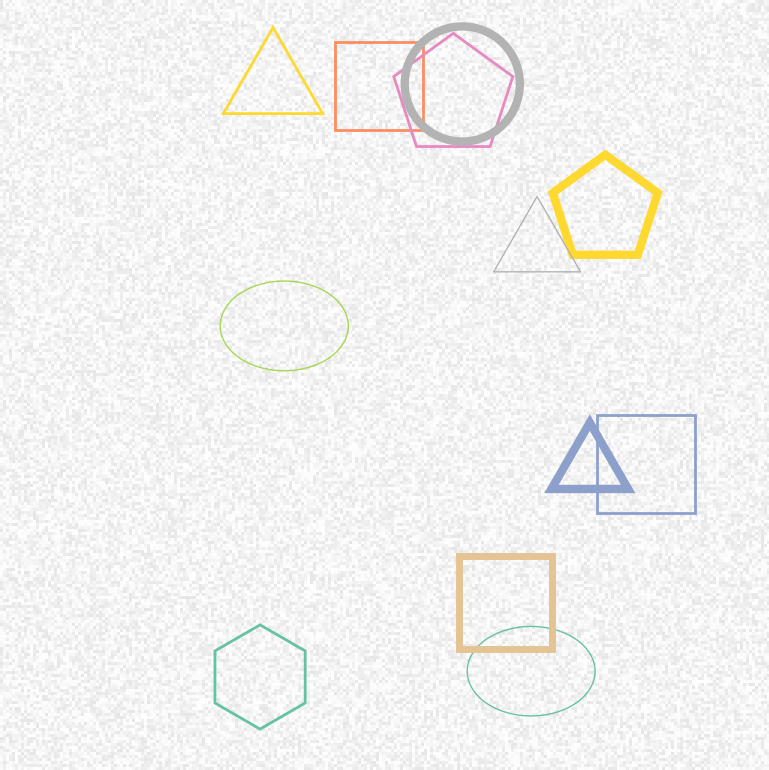[{"shape": "oval", "thickness": 0.5, "radius": 0.42, "center": [0.69, 0.128]}, {"shape": "hexagon", "thickness": 1, "radius": 0.34, "center": [0.338, 0.121]}, {"shape": "square", "thickness": 1, "radius": 0.29, "center": [0.492, 0.889]}, {"shape": "square", "thickness": 1, "radius": 0.32, "center": [0.839, 0.398]}, {"shape": "triangle", "thickness": 3, "radius": 0.29, "center": [0.766, 0.394]}, {"shape": "pentagon", "thickness": 1, "radius": 0.41, "center": [0.589, 0.875]}, {"shape": "oval", "thickness": 0.5, "radius": 0.42, "center": [0.369, 0.577]}, {"shape": "triangle", "thickness": 1, "radius": 0.37, "center": [0.355, 0.89]}, {"shape": "pentagon", "thickness": 3, "radius": 0.36, "center": [0.786, 0.727]}, {"shape": "square", "thickness": 2.5, "radius": 0.3, "center": [0.657, 0.217]}, {"shape": "triangle", "thickness": 0.5, "radius": 0.33, "center": [0.698, 0.68]}, {"shape": "circle", "thickness": 3, "radius": 0.37, "center": [0.6, 0.891]}]